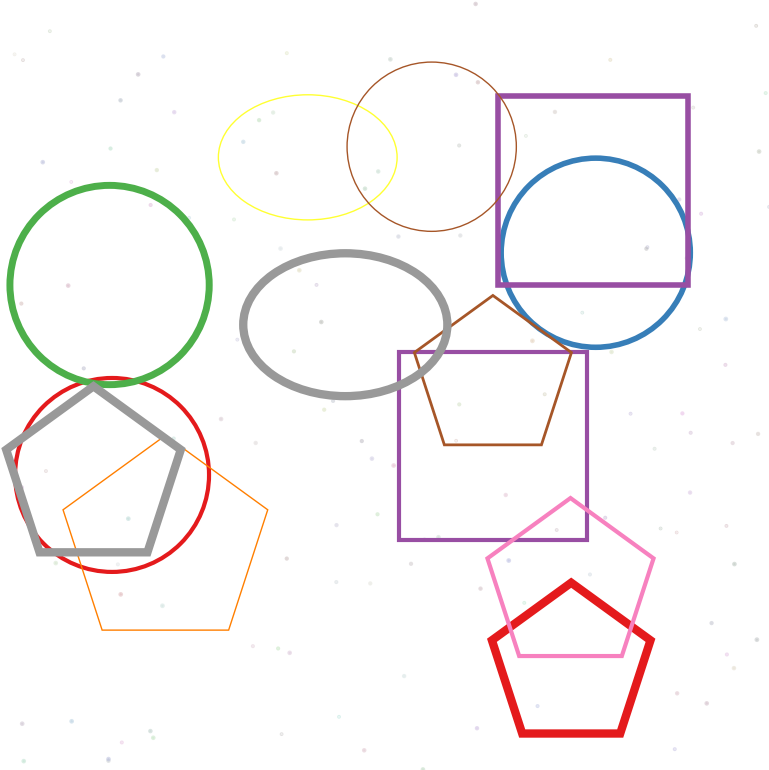[{"shape": "circle", "thickness": 1.5, "radius": 0.63, "center": [0.146, 0.383]}, {"shape": "pentagon", "thickness": 3, "radius": 0.54, "center": [0.742, 0.135]}, {"shape": "circle", "thickness": 2, "radius": 0.61, "center": [0.774, 0.672]}, {"shape": "circle", "thickness": 2.5, "radius": 0.65, "center": [0.142, 0.63]}, {"shape": "square", "thickness": 2, "radius": 0.61, "center": [0.77, 0.753]}, {"shape": "square", "thickness": 1.5, "radius": 0.61, "center": [0.64, 0.421]}, {"shape": "pentagon", "thickness": 0.5, "radius": 0.7, "center": [0.215, 0.295]}, {"shape": "oval", "thickness": 0.5, "radius": 0.58, "center": [0.4, 0.796]}, {"shape": "circle", "thickness": 0.5, "radius": 0.55, "center": [0.561, 0.809]}, {"shape": "pentagon", "thickness": 1, "radius": 0.54, "center": [0.64, 0.509]}, {"shape": "pentagon", "thickness": 1.5, "radius": 0.57, "center": [0.741, 0.24]}, {"shape": "oval", "thickness": 3, "radius": 0.66, "center": [0.448, 0.578]}, {"shape": "pentagon", "thickness": 3, "radius": 0.6, "center": [0.121, 0.379]}]